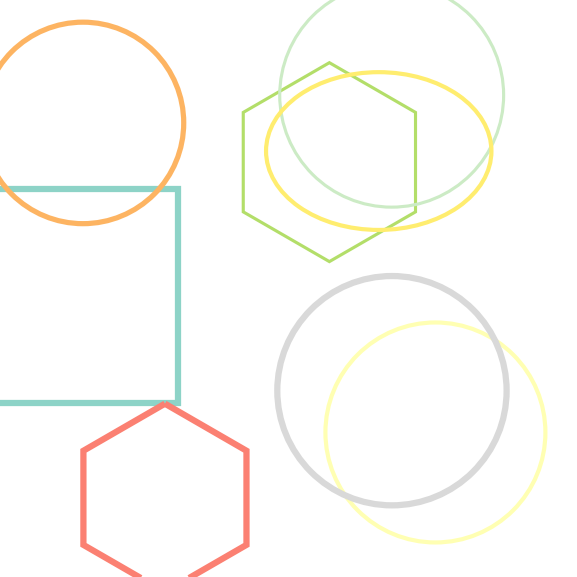[{"shape": "square", "thickness": 3, "radius": 0.93, "center": [0.123, 0.486]}, {"shape": "circle", "thickness": 2, "radius": 0.95, "center": [0.754, 0.25]}, {"shape": "hexagon", "thickness": 3, "radius": 0.82, "center": [0.286, 0.137]}, {"shape": "circle", "thickness": 2.5, "radius": 0.87, "center": [0.144, 0.786]}, {"shape": "hexagon", "thickness": 1.5, "radius": 0.86, "center": [0.57, 0.718]}, {"shape": "circle", "thickness": 3, "radius": 0.99, "center": [0.679, 0.323]}, {"shape": "circle", "thickness": 1.5, "radius": 0.97, "center": [0.678, 0.834]}, {"shape": "oval", "thickness": 2, "radius": 0.98, "center": [0.656, 0.738]}]